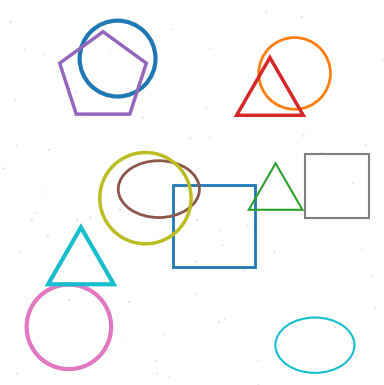[{"shape": "circle", "thickness": 3, "radius": 0.49, "center": [0.305, 0.848]}, {"shape": "square", "thickness": 2, "radius": 0.53, "center": [0.556, 0.413]}, {"shape": "circle", "thickness": 2, "radius": 0.47, "center": [0.765, 0.809]}, {"shape": "triangle", "thickness": 1.5, "radius": 0.4, "center": [0.716, 0.495]}, {"shape": "triangle", "thickness": 2.5, "radius": 0.5, "center": [0.701, 0.751]}, {"shape": "pentagon", "thickness": 2.5, "radius": 0.59, "center": [0.268, 0.799]}, {"shape": "oval", "thickness": 2, "radius": 0.53, "center": [0.413, 0.509]}, {"shape": "circle", "thickness": 3, "radius": 0.55, "center": [0.179, 0.151]}, {"shape": "square", "thickness": 1.5, "radius": 0.41, "center": [0.875, 0.517]}, {"shape": "circle", "thickness": 2.5, "radius": 0.59, "center": [0.378, 0.485]}, {"shape": "oval", "thickness": 1.5, "radius": 0.51, "center": [0.818, 0.103]}, {"shape": "triangle", "thickness": 3, "radius": 0.49, "center": [0.21, 0.311]}]